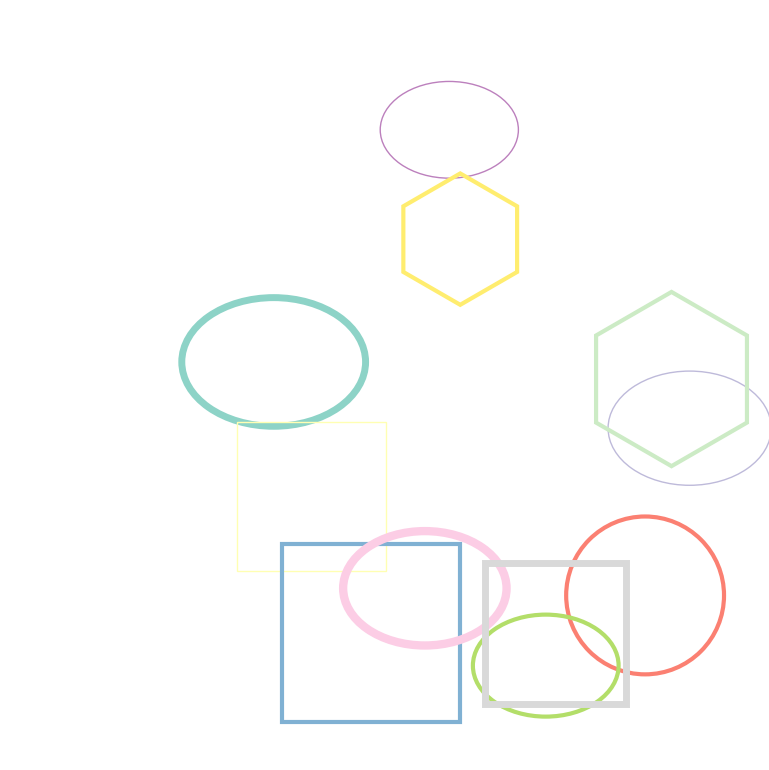[{"shape": "oval", "thickness": 2.5, "radius": 0.6, "center": [0.355, 0.53]}, {"shape": "square", "thickness": 0.5, "radius": 0.48, "center": [0.405, 0.355]}, {"shape": "oval", "thickness": 0.5, "radius": 0.53, "center": [0.896, 0.444]}, {"shape": "circle", "thickness": 1.5, "radius": 0.51, "center": [0.838, 0.227]}, {"shape": "square", "thickness": 1.5, "radius": 0.58, "center": [0.482, 0.178]}, {"shape": "oval", "thickness": 1.5, "radius": 0.47, "center": [0.709, 0.136]}, {"shape": "oval", "thickness": 3, "radius": 0.53, "center": [0.552, 0.236]}, {"shape": "square", "thickness": 2.5, "radius": 0.46, "center": [0.721, 0.177]}, {"shape": "oval", "thickness": 0.5, "radius": 0.45, "center": [0.584, 0.831]}, {"shape": "hexagon", "thickness": 1.5, "radius": 0.57, "center": [0.872, 0.508]}, {"shape": "hexagon", "thickness": 1.5, "radius": 0.43, "center": [0.598, 0.689]}]